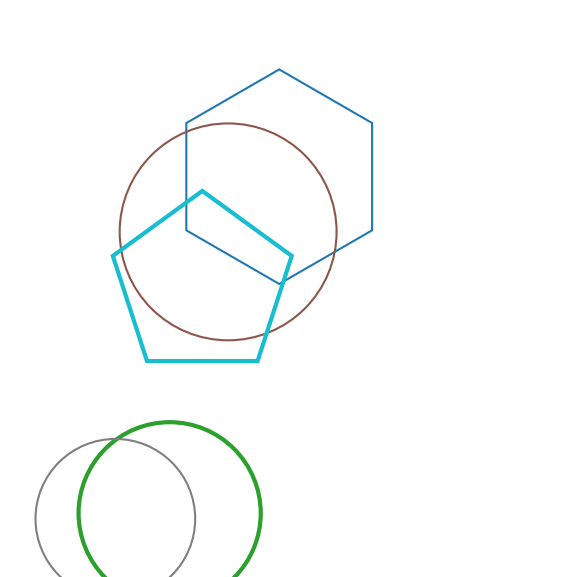[{"shape": "hexagon", "thickness": 1, "radius": 0.93, "center": [0.483, 0.693]}, {"shape": "circle", "thickness": 2, "radius": 0.79, "center": [0.294, 0.11]}, {"shape": "circle", "thickness": 1, "radius": 0.94, "center": [0.395, 0.598]}, {"shape": "circle", "thickness": 1, "radius": 0.69, "center": [0.2, 0.101]}, {"shape": "pentagon", "thickness": 2, "radius": 0.81, "center": [0.35, 0.506]}]